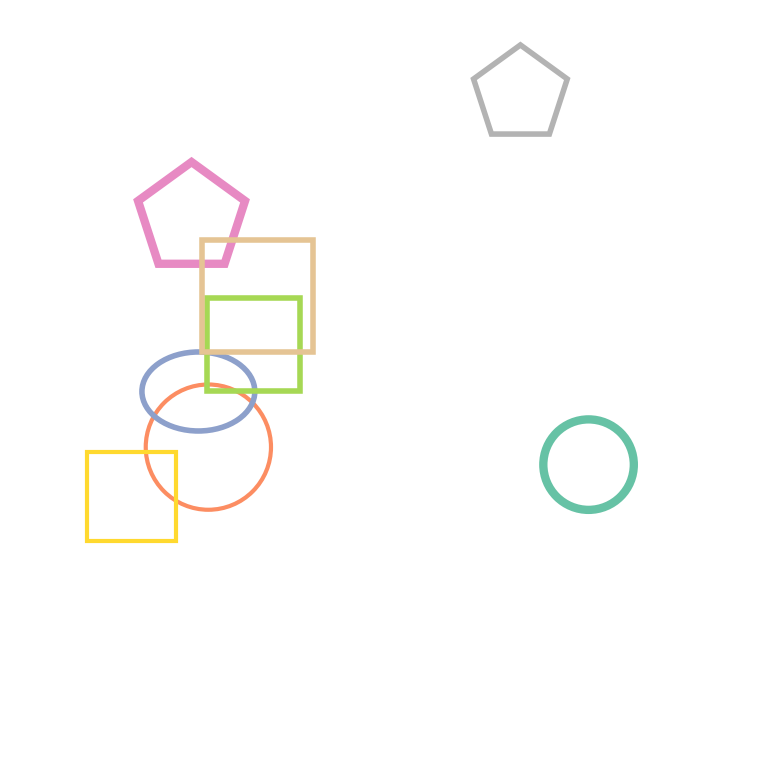[{"shape": "circle", "thickness": 3, "radius": 0.29, "center": [0.764, 0.397]}, {"shape": "circle", "thickness": 1.5, "radius": 0.41, "center": [0.271, 0.419]}, {"shape": "oval", "thickness": 2, "radius": 0.37, "center": [0.258, 0.492]}, {"shape": "pentagon", "thickness": 3, "radius": 0.37, "center": [0.249, 0.717]}, {"shape": "square", "thickness": 2, "radius": 0.3, "center": [0.329, 0.553]}, {"shape": "square", "thickness": 1.5, "radius": 0.29, "center": [0.171, 0.355]}, {"shape": "square", "thickness": 2, "radius": 0.36, "center": [0.334, 0.615]}, {"shape": "pentagon", "thickness": 2, "radius": 0.32, "center": [0.676, 0.878]}]